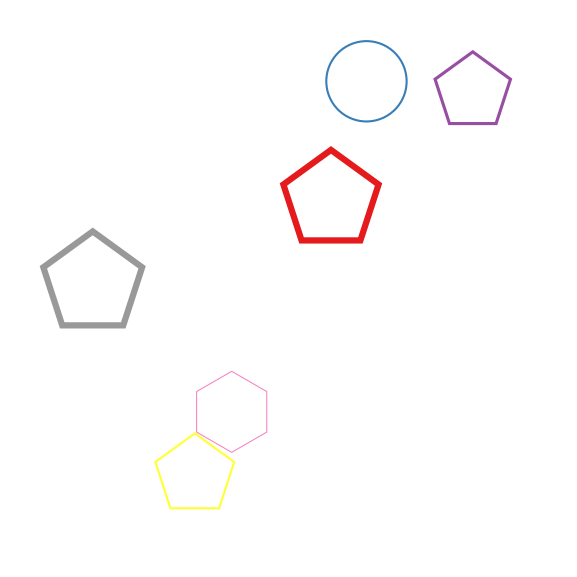[{"shape": "pentagon", "thickness": 3, "radius": 0.43, "center": [0.573, 0.653]}, {"shape": "circle", "thickness": 1, "radius": 0.35, "center": [0.635, 0.858]}, {"shape": "pentagon", "thickness": 1.5, "radius": 0.34, "center": [0.819, 0.841]}, {"shape": "pentagon", "thickness": 1, "radius": 0.36, "center": [0.337, 0.177]}, {"shape": "hexagon", "thickness": 0.5, "radius": 0.35, "center": [0.401, 0.286]}, {"shape": "pentagon", "thickness": 3, "radius": 0.45, "center": [0.161, 0.508]}]